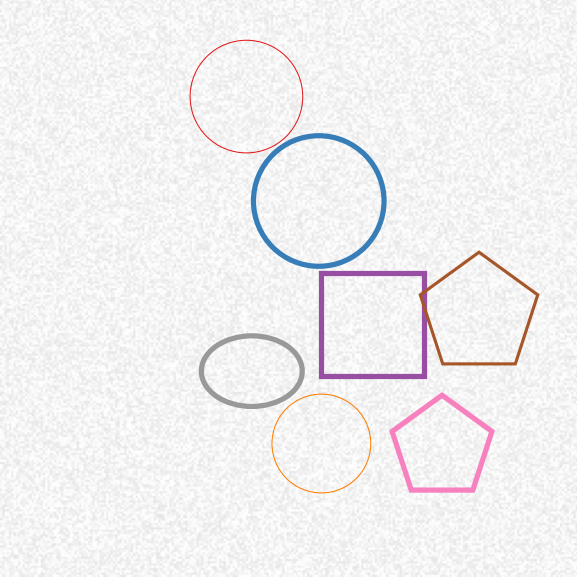[{"shape": "circle", "thickness": 0.5, "radius": 0.49, "center": [0.427, 0.832]}, {"shape": "circle", "thickness": 2.5, "radius": 0.57, "center": [0.552, 0.651]}, {"shape": "square", "thickness": 2.5, "radius": 0.44, "center": [0.645, 0.437]}, {"shape": "circle", "thickness": 0.5, "radius": 0.43, "center": [0.556, 0.231]}, {"shape": "pentagon", "thickness": 1.5, "radius": 0.53, "center": [0.83, 0.455]}, {"shape": "pentagon", "thickness": 2.5, "radius": 0.45, "center": [0.765, 0.224]}, {"shape": "oval", "thickness": 2.5, "radius": 0.44, "center": [0.436, 0.356]}]